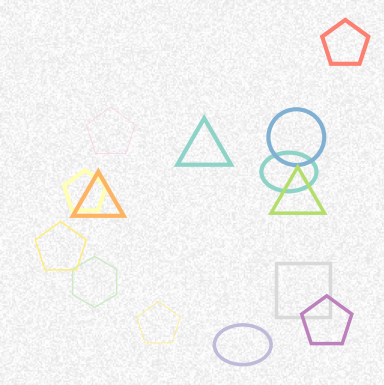[{"shape": "triangle", "thickness": 3, "radius": 0.4, "center": [0.53, 0.612]}, {"shape": "oval", "thickness": 3, "radius": 0.36, "center": [0.75, 0.553]}, {"shape": "pentagon", "thickness": 3, "radius": 0.29, "center": [0.221, 0.5]}, {"shape": "oval", "thickness": 2.5, "radius": 0.37, "center": [0.63, 0.105]}, {"shape": "pentagon", "thickness": 3, "radius": 0.32, "center": [0.897, 0.885]}, {"shape": "circle", "thickness": 3, "radius": 0.36, "center": [0.77, 0.644]}, {"shape": "triangle", "thickness": 3, "radius": 0.38, "center": [0.255, 0.478]}, {"shape": "triangle", "thickness": 2.5, "radius": 0.4, "center": [0.773, 0.486]}, {"shape": "pentagon", "thickness": 0.5, "radius": 0.33, "center": [0.288, 0.655]}, {"shape": "square", "thickness": 2.5, "radius": 0.35, "center": [0.788, 0.247]}, {"shape": "pentagon", "thickness": 2.5, "radius": 0.34, "center": [0.849, 0.163]}, {"shape": "hexagon", "thickness": 1, "radius": 0.33, "center": [0.246, 0.268]}, {"shape": "pentagon", "thickness": 1, "radius": 0.35, "center": [0.158, 0.355]}, {"shape": "pentagon", "thickness": 0.5, "radius": 0.3, "center": [0.412, 0.158]}]